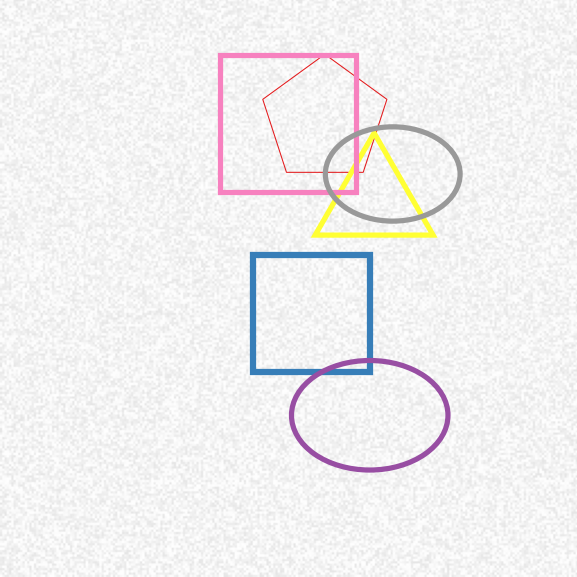[{"shape": "pentagon", "thickness": 0.5, "radius": 0.57, "center": [0.562, 0.792]}, {"shape": "square", "thickness": 3, "radius": 0.51, "center": [0.539, 0.456]}, {"shape": "oval", "thickness": 2.5, "radius": 0.68, "center": [0.64, 0.28]}, {"shape": "triangle", "thickness": 2.5, "radius": 0.59, "center": [0.648, 0.651]}, {"shape": "square", "thickness": 2.5, "radius": 0.59, "center": [0.499, 0.785]}, {"shape": "oval", "thickness": 2.5, "radius": 0.58, "center": [0.68, 0.698]}]